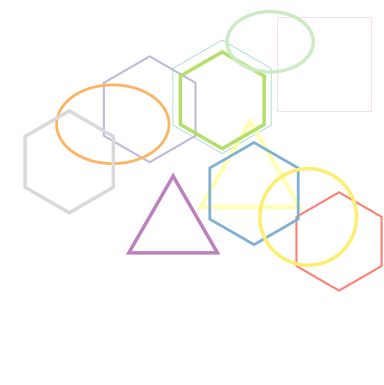[{"shape": "hexagon", "thickness": 0.5, "radius": 0.74, "center": [0.577, 0.749]}, {"shape": "triangle", "thickness": 3, "radius": 0.74, "center": [0.65, 0.536]}, {"shape": "hexagon", "thickness": 1.5, "radius": 0.69, "center": [0.389, 0.716]}, {"shape": "hexagon", "thickness": 1.5, "radius": 0.64, "center": [0.881, 0.373]}, {"shape": "hexagon", "thickness": 2, "radius": 0.66, "center": [0.66, 0.497]}, {"shape": "oval", "thickness": 2, "radius": 0.73, "center": [0.293, 0.677]}, {"shape": "hexagon", "thickness": 2.5, "radius": 0.63, "center": [0.577, 0.74]}, {"shape": "square", "thickness": 0.5, "radius": 0.61, "center": [0.841, 0.833]}, {"shape": "hexagon", "thickness": 2.5, "radius": 0.66, "center": [0.18, 0.58]}, {"shape": "triangle", "thickness": 2.5, "radius": 0.66, "center": [0.45, 0.41]}, {"shape": "oval", "thickness": 2.5, "radius": 0.56, "center": [0.702, 0.891]}, {"shape": "circle", "thickness": 2.5, "radius": 0.63, "center": [0.801, 0.437]}]